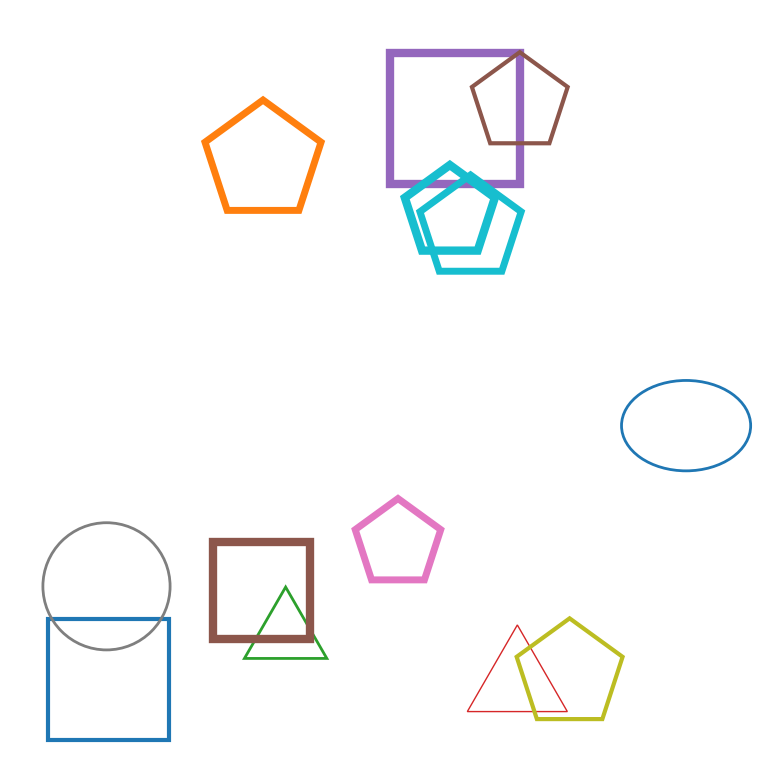[{"shape": "square", "thickness": 1.5, "radius": 0.39, "center": [0.141, 0.118]}, {"shape": "oval", "thickness": 1, "radius": 0.42, "center": [0.891, 0.447]}, {"shape": "pentagon", "thickness": 2.5, "radius": 0.4, "center": [0.342, 0.791]}, {"shape": "triangle", "thickness": 1, "radius": 0.31, "center": [0.371, 0.176]}, {"shape": "triangle", "thickness": 0.5, "radius": 0.37, "center": [0.672, 0.113]}, {"shape": "square", "thickness": 3, "radius": 0.42, "center": [0.591, 0.846]}, {"shape": "square", "thickness": 3, "radius": 0.32, "center": [0.339, 0.233]}, {"shape": "pentagon", "thickness": 1.5, "radius": 0.33, "center": [0.675, 0.867]}, {"shape": "pentagon", "thickness": 2.5, "radius": 0.29, "center": [0.517, 0.294]}, {"shape": "circle", "thickness": 1, "radius": 0.41, "center": [0.138, 0.239]}, {"shape": "pentagon", "thickness": 1.5, "radius": 0.36, "center": [0.74, 0.125]}, {"shape": "pentagon", "thickness": 3, "radius": 0.31, "center": [0.584, 0.724]}, {"shape": "pentagon", "thickness": 2.5, "radius": 0.35, "center": [0.611, 0.704]}]